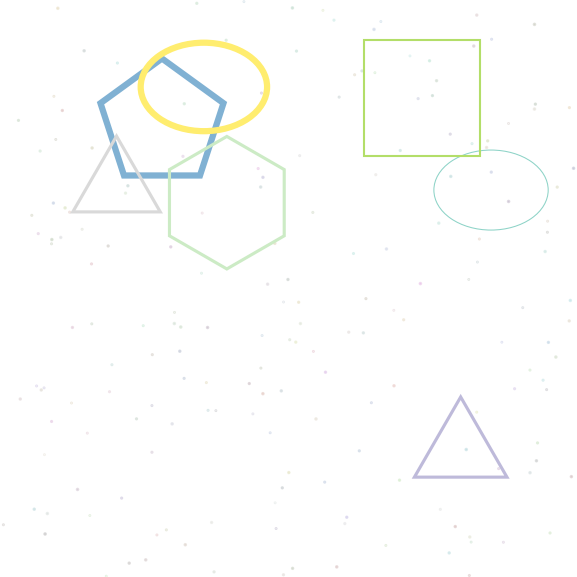[{"shape": "oval", "thickness": 0.5, "radius": 0.49, "center": [0.85, 0.67]}, {"shape": "triangle", "thickness": 1.5, "radius": 0.46, "center": [0.798, 0.219]}, {"shape": "pentagon", "thickness": 3, "radius": 0.56, "center": [0.28, 0.786]}, {"shape": "square", "thickness": 1, "radius": 0.5, "center": [0.731, 0.829]}, {"shape": "triangle", "thickness": 1.5, "radius": 0.44, "center": [0.202, 0.676]}, {"shape": "hexagon", "thickness": 1.5, "radius": 0.57, "center": [0.393, 0.648]}, {"shape": "oval", "thickness": 3, "radius": 0.55, "center": [0.353, 0.849]}]